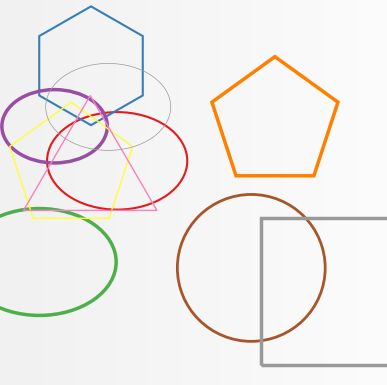[{"shape": "oval", "thickness": 1.5, "radius": 0.9, "center": [0.302, 0.582]}, {"shape": "hexagon", "thickness": 1.5, "radius": 0.77, "center": [0.235, 0.829]}, {"shape": "oval", "thickness": 2.5, "radius": 0.99, "center": [0.102, 0.32]}, {"shape": "oval", "thickness": 2.5, "radius": 0.68, "center": [0.141, 0.672]}, {"shape": "pentagon", "thickness": 2.5, "radius": 0.85, "center": [0.71, 0.682]}, {"shape": "pentagon", "thickness": 1, "radius": 0.83, "center": [0.184, 0.568]}, {"shape": "circle", "thickness": 2, "radius": 0.95, "center": [0.648, 0.304]}, {"shape": "triangle", "thickness": 1, "radius": 0.99, "center": [0.233, 0.553]}, {"shape": "oval", "thickness": 0.5, "radius": 0.81, "center": [0.279, 0.722]}, {"shape": "square", "thickness": 2.5, "radius": 0.95, "center": [0.862, 0.243]}]